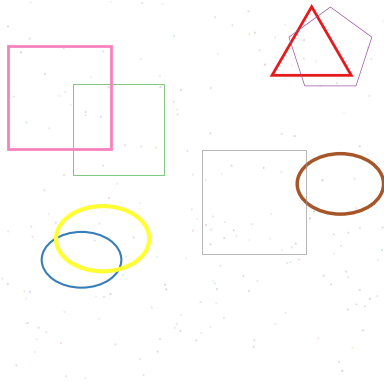[{"shape": "triangle", "thickness": 2, "radius": 0.59, "center": [0.81, 0.864]}, {"shape": "oval", "thickness": 1.5, "radius": 0.52, "center": [0.212, 0.325]}, {"shape": "square", "thickness": 0.5, "radius": 0.59, "center": [0.307, 0.663]}, {"shape": "pentagon", "thickness": 0.5, "radius": 0.57, "center": [0.858, 0.869]}, {"shape": "oval", "thickness": 3, "radius": 0.61, "center": [0.267, 0.38]}, {"shape": "oval", "thickness": 2.5, "radius": 0.56, "center": [0.884, 0.522]}, {"shape": "square", "thickness": 2, "radius": 0.67, "center": [0.154, 0.747]}, {"shape": "square", "thickness": 0.5, "radius": 0.68, "center": [0.66, 0.476]}]